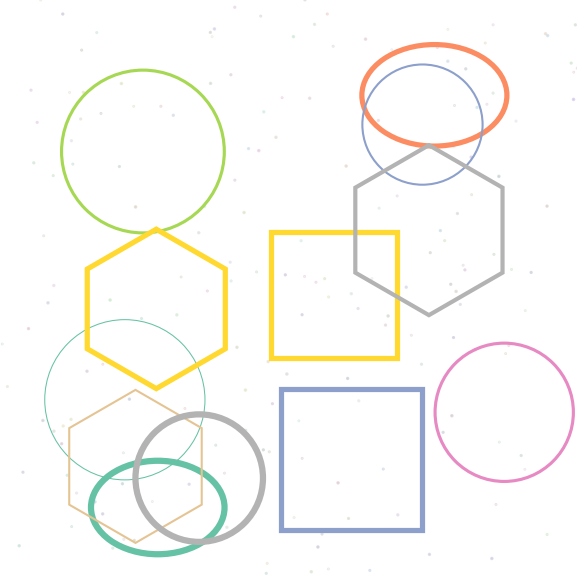[{"shape": "circle", "thickness": 0.5, "radius": 0.69, "center": [0.216, 0.307]}, {"shape": "oval", "thickness": 3, "radius": 0.58, "center": [0.273, 0.12]}, {"shape": "oval", "thickness": 2.5, "radius": 0.63, "center": [0.752, 0.834]}, {"shape": "square", "thickness": 2.5, "radius": 0.61, "center": [0.608, 0.204]}, {"shape": "circle", "thickness": 1, "radius": 0.52, "center": [0.732, 0.783]}, {"shape": "circle", "thickness": 1.5, "radius": 0.6, "center": [0.873, 0.285]}, {"shape": "circle", "thickness": 1.5, "radius": 0.7, "center": [0.247, 0.737]}, {"shape": "square", "thickness": 2.5, "radius": 0.55, "center": [0.578, 0.488]}, {"shape": "hexagon", "thickness": 2.5, "radius": 0.69, "center": [0.271, 0.464]}, {"shape": "hexagon", "thickness": 1, "radius": 0.66, "center": [0.235, 0.192]}, {"shape": "hexagon", "thickness": 2, "radius": 0.74, "center": [0.743, 0.601]}, {"shape": "circle", "thickness": 3, "radius": 0.55, "center": [0.345, 0.171]}]